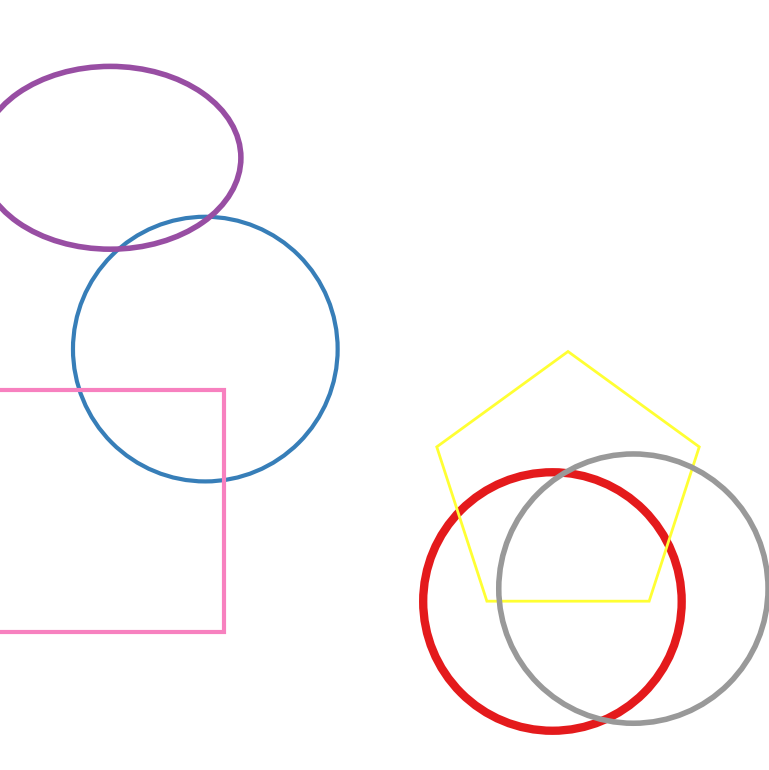[{"shape": "circle", "thickness": 3, "radius": 0.84, "center": [0.717, 0.219]}, {"shape": "circle", "thickness": 1.5, "radius": 0.86, "center": [0.267, 0.547]}, {"shape": "oval", "thickness": 2, "radius": 0.85, "center": [0.143, 0.795]}, {"shape": "pentagon", "thickness": 1, "radius": 0.9, "center": [0.738, 0.364]}, {"shape": "square", "thickness": 1.5, "radius": 0.79, "center": [0.134, 0.336]}, {"shape": "circle", "thickness": 2, "radius": 0.87, "center": [0.823, 0.236]}]